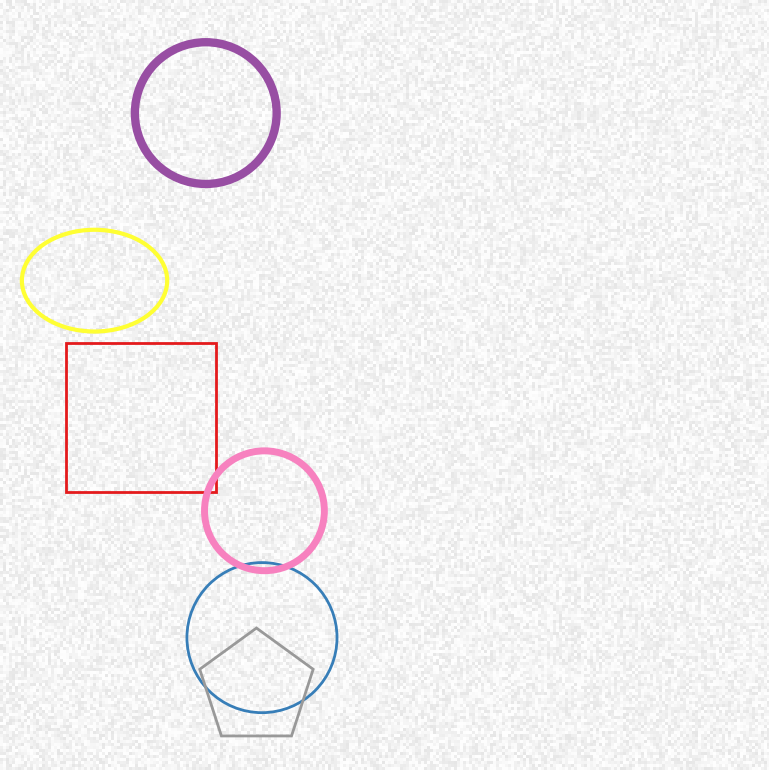[{"shape": "square", "thickness": 1, "radius": 0.49, "center": [0.183, 0.458]}, {"shape": "circle", "thickness": 1, "radius": 0.49, "center": [0.34, 0.172]}, {"shape": "circle", "thickness": 3, "radius": 0.46, "center": [0.267, 0.853]}, {"shape": "oval", "thickness": 1.5, "radius": 0.47, "center": [0.123, 0.636]}, {"shape": "circle", "thickness": 2.5, "radius": 0.39, "center": [0.343, 0.337]}, {"shape": "pentagon", "thickness": 1, "radius": 0.39, "center": [0.333, 0.107]}]